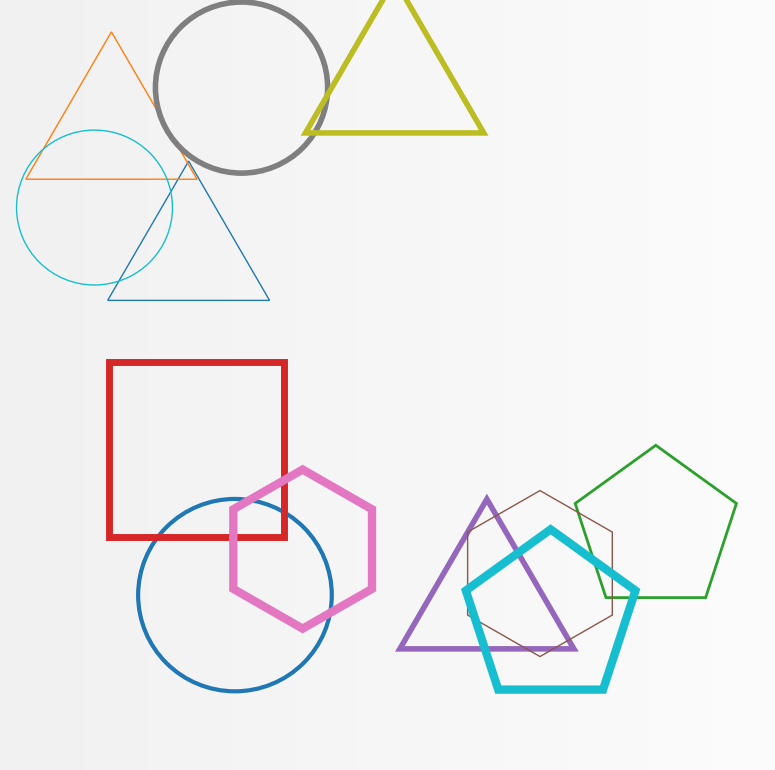[{"shape": "triangle", "thickness": 0.5, "radius": 0.6, "center": [0.243, 0.67]}, {"shape": "circle", "thickness": 1.5, "radius": 0.62, "center": [0.303, 0.227]}, {"shape": "triangle", "thickness": 0.5, "radius": 0.64, "center": [0.144, 0.831]}, {"shape": "pentagon", "thickness": 1, "radius": 0.55, "center": [0.846, 0.312]}, {"shape": "square", "thickness": 2.5, "radius": 0.57, "center": [0.254, 0.416]}, {"shape": "triangle", "thickness": 2, "radius": 0.65, "center": [0.628, 0.222]}, {"shape": "hexagon", "thickness": 0.5, "radius": 0.54, "center": [0.697, 0.255]}, {"shape": "hexagon", "thickness": 3, "radius": 0.52, "center": [0.391, 0.287]}, {"shape": "circle", "thickness": 2, "radius": 0.56, "center": [0.312, 0.886]}, {"shape": "triangle", "thickness": 2, "radius": 0.66, "center": [0.509, 0.894]}, {"shape": "circle", "thickness": 0.5, "radius": 0.5, "center": [0.122, 0.73]}, {"shape": "pentagon", "thickness": 3, "radius": 0.58, "center": [0.711, 0.197]}]